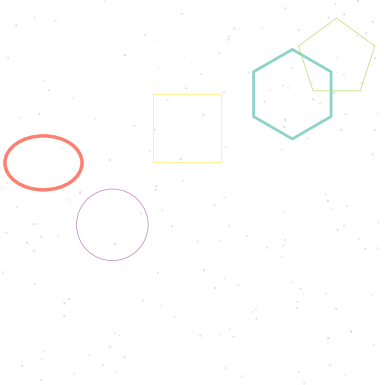[{"shape": "hexagon", "thickness": 2, "radius": 0.58, "center": [0.759, 0.755]}, {"shape": "oval", "thickness": 2.5, "radius": 0.5, "center": [0.113, 0.577]}, {"shape": "pentagon", "thickness": 0.5, "radius": 0.52, "center": [0.874, 0.849]}, {"shape": "circle", "thickness": 0.5, "radius": 0.46, "center": [0.292, 0.416]}, {"shape": "square", "thickness": 0.5, "radius": 0.44, "center": [0.485, 0.668]}]